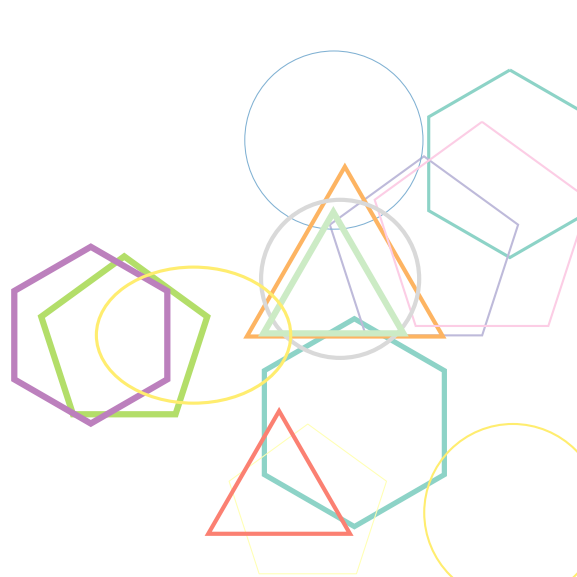[{"shape": "hexagon", "thickness": 2.5, "radius": 0.9, "center": [0.614, 0.267]}, {"shape": "hexagon", "thickness": 1.5, "radius": 0.81, "center": [0.883, 0.716]}, {"shape": "pentagon", "thickness": 0.5, "radius": 0.72, "center": [0.533, 0.122]}, {"shape": "pentagon", "thickness": 1, "radius": 0.86, "center": [0.734, 0.557]}, {"shape": "triangle", "thickness": 2, "radius": 0.71, "center": [0.483, 0.146]}, {"shape": "circle", "thickness": 0.5, "radius": 0.77, "center": [0.578, 0.757]}, {"shape": "triangle", "thickness": 2, "radius": 0.98, "center": [0.597, 0.514]}, {"shape": "pentagon", "thickness": 3, "radius": 0.76, "center": [0.215, 0.404]}, {"shape": "pentagon", "thickness": 1, "radius": 0.98, "center": [0.835, 0.593]}, {"shape": "circle", "thickness": 2, "radius": 0.68, "center": [0.589, 0.516]}, {"shape": "hexagon", "thickness": 3, "radius": 0.77, "center": [0.157, 0.419]}, {"shape": "triangle", "thickness": 3, "radius": 0.7, "center": [0.577, 0.492]}, {"shape": "circle", "thickness": 1, "radius": 0.77, "center": [0.888, 0.111]}, {"shape": "oval", "thickness": 1.5, "radius": 0.84, "center": [0.335, 0.419]}]